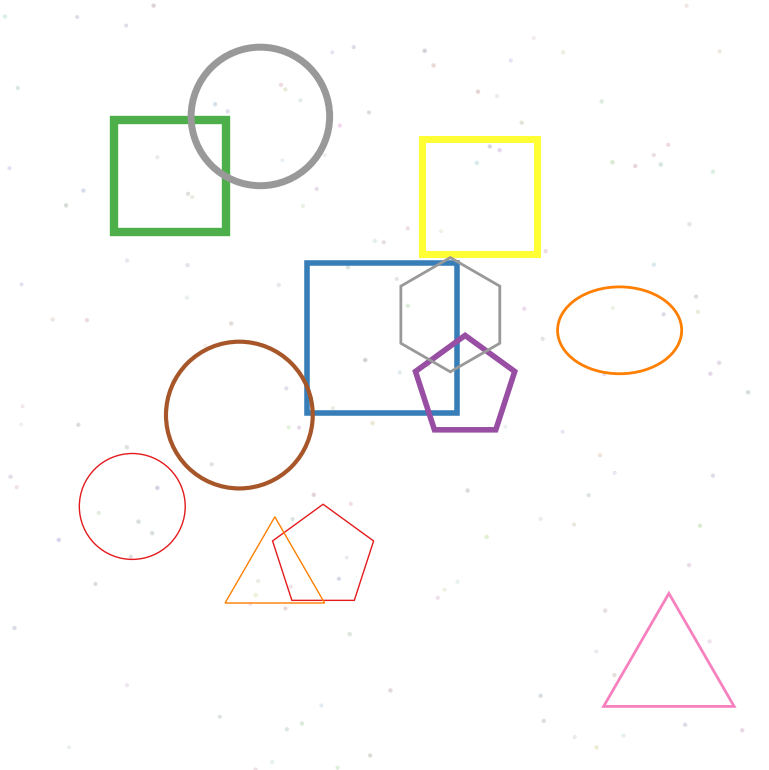[{"shape": "circle", "thickness": 0.5, "radius": 0.34, "center": [0.172, 0.342]}, {"shape": "pentagon", "thickness": 0.5, "radius": 0.34, "center": [0.42, 0.276]}, {"shape": "square", "thickness": 2, "radius": 0.49, "center": [0.496, 0.561]}, {"shape": "square", "thickness": 3, "radius": 0.36, "center": [0.221, 0.771]}, {"shape": "pentagon", "thickness": 2, "radius": 0.34, "center": [0.604, 0.497]}, {"shape": "oval", "thickness": 1, "radius": 0.4, "center": [0.805, 0.571]}, {"shape": "triangle", "thickness": 0.5, "radius": 0.37, "center": [0.357, 0.254]}, {"shape": "square", "thickness": 2.5, "radius": 0.37, "center": [0.622, 0.744]}, {"shape": "circle", "thickness": 1.5, "radius": 0.48, "center": [0.311, 0.461]}, {"shape": "triangle", "thickness": 1, "radius": 0.49, "center": [0.869, 0.132]}, {"shape": "circle", "thickness": 2.5, "radius": 0.45, "center": [0.338, 0.849]}, {"shape": "hexagon", "thickness": 1, "radius": 0.37, "center": [0.585, 0.591]}]